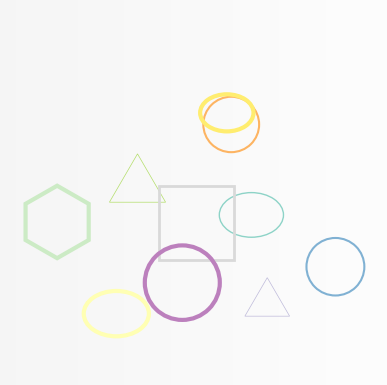[{"shape": "oval", "thickness": 1, "radius": 0.41, "center": [0.649, 0.442]}, {"shape": "oval", "thickness": 3, "radius": 0.42, "center": [0.3, 0.185]}, {"shape": "triangle", "thickness": 0.5, "radius": 0.33, "center": [0.69, 0.212]}, {"shape": "circle", "thickness": 1.5, "radius": 0.37, "center": [0.866, 0.307]}, {"shape": "circle", "thickness": 1.5, "radius": 0.36, "center": [0.597, 0.677]}, {"shape": "triangle", "thickness": 0.5, "radius": 0.42, "center": [0.355, 0.517]}, {"shape": "square", "thickness": 2, "radius": 0.48, "center": [0.507, 0.42]}, {"shape": "circle", "thickness": 3, "radius": 0.48, "center": [0.47, 0.266]}, {"shape": "hexagon", "thickness": 3, "radius": 0.47, "center": [0.147, 0.424]}, {"shape": "oval", "thickness": 3, "radius": 0.34, "center": [0.585, 0.707]}]